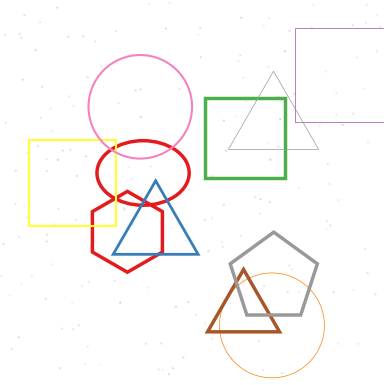[{"shape": "hexagon", "thickness": 2.5, "radius": 0.52, "center": [0.331, 0.398]}, {"shape": "oval", "thickness": 2.5, "radius": 0.6, "center": [0.372, 0.551]}, {"shape": "triangle", "thickness": 2, "radius": 0.64, "center": [0.404, 0.403]}, {"shape": "square", "thickness": 2.5, "radius": 0.52, "center": [0.637, 0.642]}, {"shape": "square", "thickness": 0.5, "radius": 0.61, "center": [0.888, 0.804]}, {"shape": "circle", "thickness": 0.5, "radius": 0.68, "center": [0.706, 0.155]}, {"shape": "square", "thickness": 1.5, "radius": 0.56, "center": [0.188, 0.525]}, {"shape": "triangle", "thickness": 2.5, "radius": 0.54, "center": [0.633, 0.192]}, {"shape": "circle", "thickness": 1.5, "radius": 0.67, "center": [0.364, 0.723]}, {"shape": "triangle", "thickness": 0.5, "radius": 0.68, "center": [0.71, 0.68]}, {"shape": "pentagon", "thickness": 2.5, "radius": 0.59, "center": [0.711, 0.278]}]